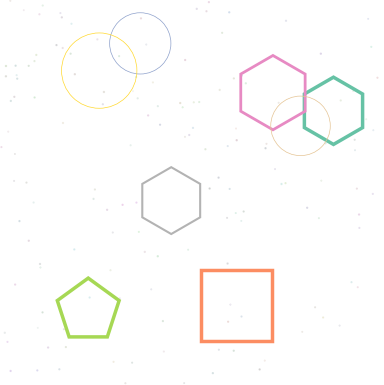[{"shape": "hexagon", "thickness": 2.5, "radius": 0.44, "center": [0.866, 0.712]}, {"shape": "square", "thickness": 2.5, "radius": 0.46, "center": [0.613, 0.207]}, {"shape": "circle", "thickness": 0.5, "radius": 0.4, "center": [0.364, 0.887]}, {"shape": "hexagon", "thickness": 2, "radius": 0.48, "center": [0.709, 0.759]}, {"shape": "pentagon", "thickness": 2.5, "radius": 0.42, "center": [0.229, 0.193]}, {"shape": "circle", "thickness": 0.5, "radius": 0.49, "center": [0.258, 0.817]}, {"shape": "circle", "thickness": 0.5, "radius": 0.39, "center": [0.781, 0.673]}, {"shape": "hexagon", "thickness": 1.5, "radius": 0.43, "center": [0.445, 0.479]}]